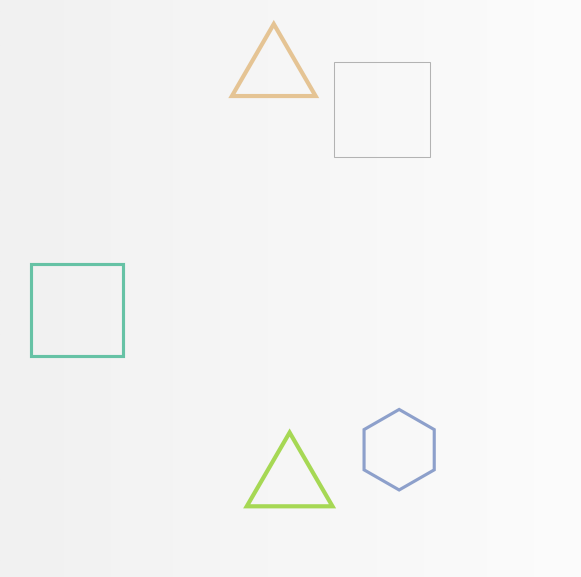[{"shape": "square", "thickness": 1.5, "radius": 0.4, "center": [0.132, 0.462]}, {"shape": "hexagon", "thickness": 1.5, "radius": 0.35, "center": [0.687, 0.22]}, {"shape": "triangle", "thickness": 2, "radius": 0.43, "center": [0.498, 0.165]}, {"shape": "triangle", "thickness": 2, "radius": 0.42, "center": [0.471, 0.874]}, {"shape": "square", "thickness": 0.5, "radius": 0.41, "center": [0.657, 0.809]}]